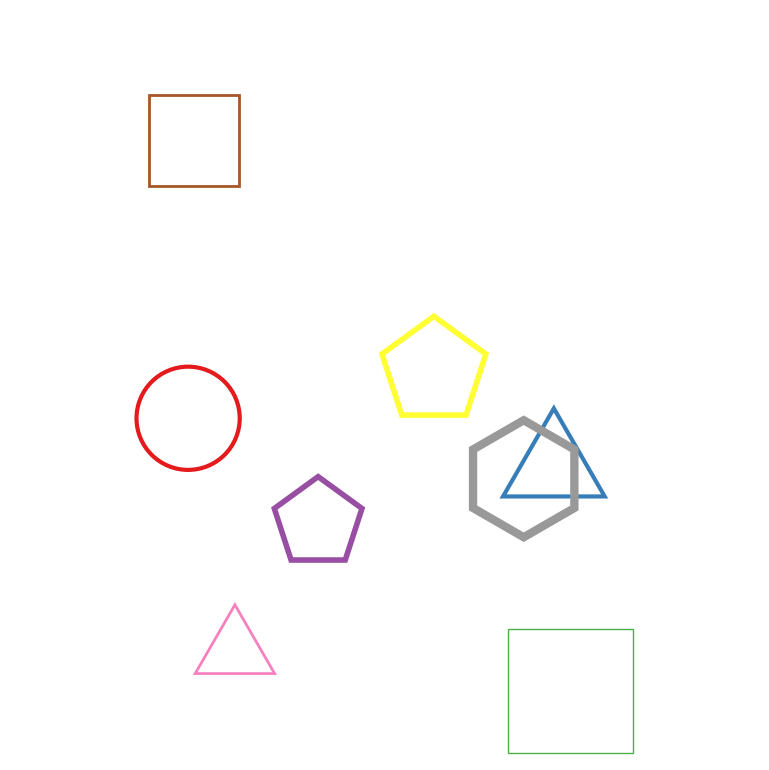[{"shape": "circle", "thickness": 1.5, "radius": 0.34, "center": [0.244, 0.457]}, {"shape": "triangle", "thickness": 1.5, "radius": 0.38, "center": [0.719, 0.393]}, {"shape": "square", "thickness": 0.5, "radius": 0.41, "center": [0.741, 0.103]}, {"shape": "pentagon", "thickness": 2, "radius": 0.3, "center": [0.413, 0.321]}, {"shape": "pentagon", "thickness": 2, "radius": 0.35, "center": [0.564, 0.518]}, {"shape": "square", "thickness": 1, "radius": 0.29, "center": [0.252, 0.817]}, {"shape": "triangle", "thickness": 1, "radius": 0.3, "center": [0.305, 0.155]}, {"shape": "hexagon", "thickness": 3, "radius": 0.38, "center": [0.68, 0.378]}]